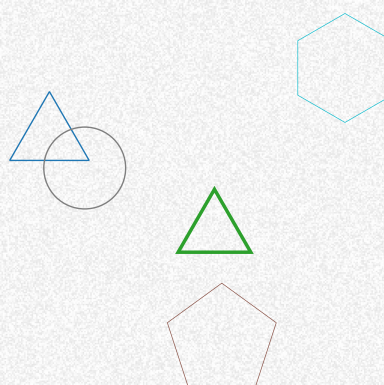[{"shape": "triangle", "thickness": 1, "radius": 0.6, "center": [0.128, 0.643]}, {"shape": "triangle", "thickness": 2.5, "radius": 0.54, "center": [0.557, 0.399]}, {"shape": "pentagon", "thickness": 0.5, "radius": 0.74, "center": [0.576, 0.116]}, {"shape": "circle", "thickness": 1, "radius": 0.53, "center": [0.22, 0.564]}, {"shape": "hexagon", "thickness": 0.5, "radius": 0.71, "center": [0.896, 0.823]}]